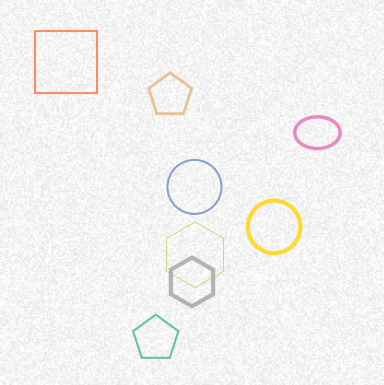[{"shape": "pentagon", "thickness": 1.5, "radius": 0.31, "center": [0.405, 0.121]}, {"shape": "square", "thickness": 1.5, "radius": 0.4, "center": [0.172, 0.84]}, {"shape": "circle", "thickness": 1.5, "radius": 0.35, "center": [0.505, 0.514]}, {"shape": "oval", "thickness": 2.5, "radius": 0.29, "center": [0.824, 0.655]}, {"shape": "hexagon", "thickness": 0.5, "radius": 0.43, "center": [0.507, 0.338]}, {"shape": "circle", "thickness": 3, "radius": 0.34, "center": [0.712, 0.411]}, {"shape": "pentagon", "thickness": 2, "radius": 0.29, "center": [0.442, 0.752]}, {"shape": "hexagon", "thickness": 3, "radius": 0.32, "center": [0.499, 0.268]}]